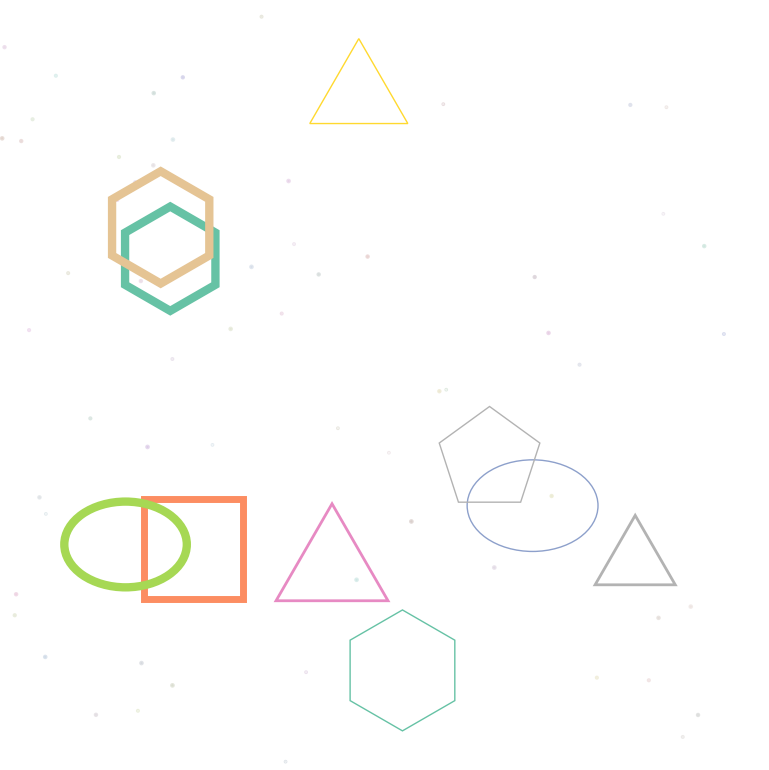[{"shape": "hexagon", "thickness": 3, "radius": 0.34, "center": [0.221, 0.664]}, {"shape": "hexagon", "thickness": 0.5, "radius": 0.39, "center": [0.523, 0.129]}, {"shape": "square", "thickness": 2.5, "radius": 0.32, "center": [0.252, 0.287]}, {"shape": "oval", "thickness": 0.5, "radius": 0.42, "center": [0.692, 0.343]}, {"shape": "triangle", "thickness": 1, "radius": 0.42, "center": [0.431, 0.262]}, {"shape": "oval", "thickness": 3, "radius": 0.4, "center": [0.163, 0.293]}, {"shape": "triangle", "thickness": 0.5, "radius": 0.37, "center": [0.466, 0.876]}, {"shape": "hexagon", "thickness": 3, "radius": 0.36, "center": [0.209, 0.705]}, {"shape": "pentagon", "thickness": 0.5, "radius": 0.34, "center": [0.636, 0.403]}, {"shape": "triangle", "thickness": 1, "radius": 0.3, "center": [0.825, 0.271]}]